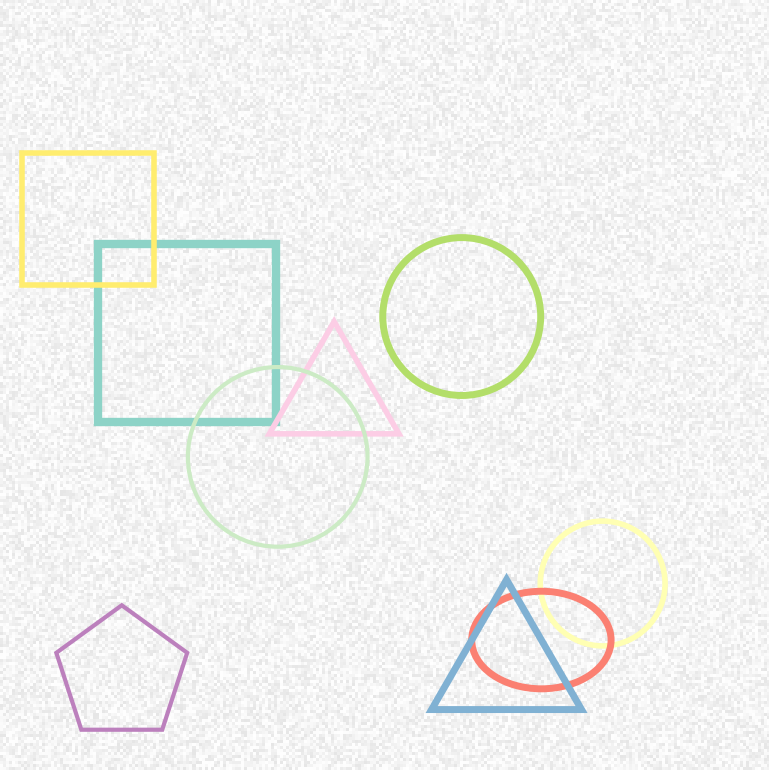[{"shape": "square", "thickness": 3, "radius": 0.58, "center": [0.243, 0.568]}, {"shape": "circle", "thickness": 2, "radius": 0.41, "center": [0.783, 0.242]}, {"shape": "oval", "thickness": 2.5, "radius": 0.45, "center": [0.703, 0.169]}, {"shape": "triangle", "thickness": 2.5, "radius": 0.56, "center": [0.658, 0.135]}, {"shape": "circle", "thickness": 2.5, "radius": 0.51, "center": [0.6, 0.589]}, {"shape": "triangle", "thickness": 2, "radius": 0.49, "center": [0.434, 0.485]}, {"shape": "pentagon", "thickness": 1.5, "radius": 0.45, "center": [0.158, 0.125]}, {"shape": "circle", "thickness": 1.5, "radius": 0.58, "center": [0.361, 0.407]}, {"shape": "square", "thickness": 2, "radius": 0.43, "center": [0.114, 0.716]}]